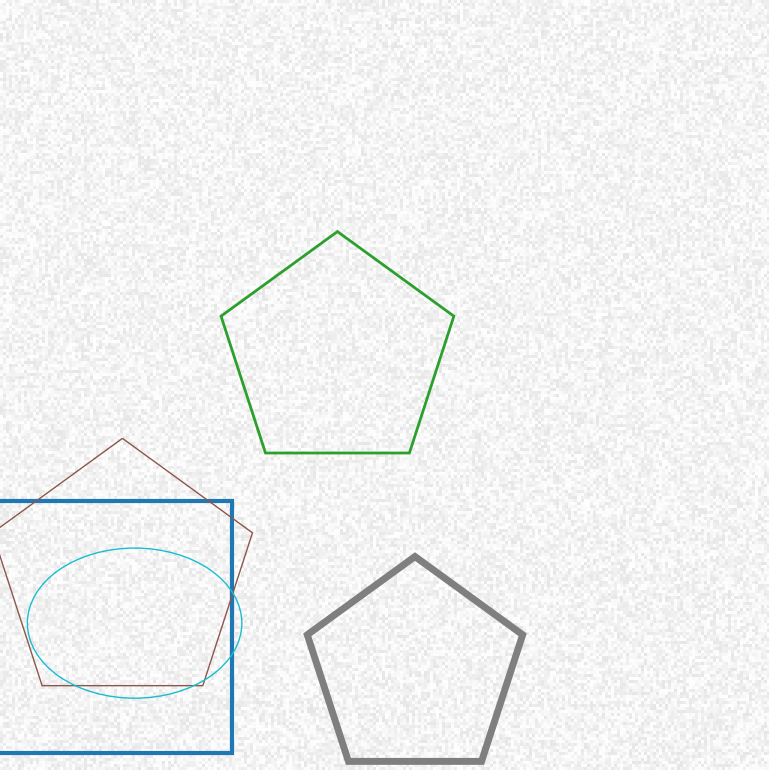[{"shape": "square", "thickness": 1.5, "radius": 0.82, "center": [0.138, 0.186]}, {"shape": "pentagon", "thickness": 1, "radius": 0.79, "center": [0.438, 0.54]}, {"shape": "pentagon", "thickness": 0.5, "radius": 0.89, "center": [0.159, 0.253]}, {"shape": "pentagon", "thickness": 2.5, "radius": 0.74, "center": [0.539, 0.13]}, {"shape": "oval", "thickness": 0.5, "radius": 0.7, "center": [0.175, 0.191]}]